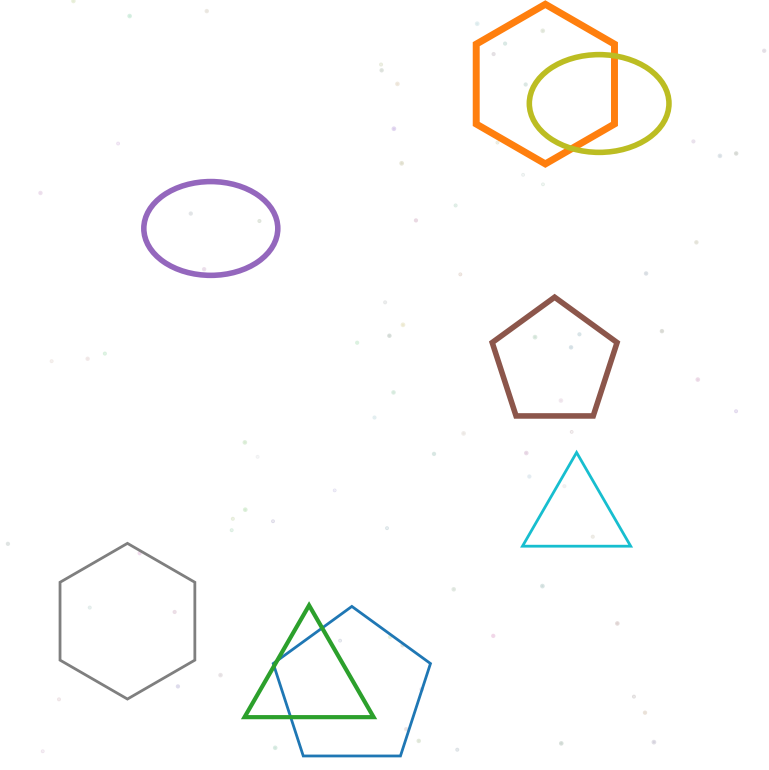[{"shape": "pentagon", "thickness": 1, "radius": 0.54, "center": [0.457, 0.105]}, {"shape": "hexagon", "thickness": 2.5, "radius": 0.52, "center": [0.708, 0.891]}, {"shape": "triangle", "thickness": 1.5, "radius": 0.48, "center": [0.401, 0.117]}, {"shape": "oval", "thickness": 2, "radius": 0.43, "center": [0.274, 0.703]}, {"shape": "pentagon", "thickness": 2, "radius": 0.43, "center": [0.72, 0.529]}, {"shape": "hexagon", "thickness": 1, "radius": 0.51, "center": [0.166, 0.193]}, {"shape": "oval", "thickness": 2, "radius": 0.45, "center": [0.778, 0.866]}, {"shape": "triangle", "thickness": 1, "radius": 0.41, "center": [0.749, 0.331]}]